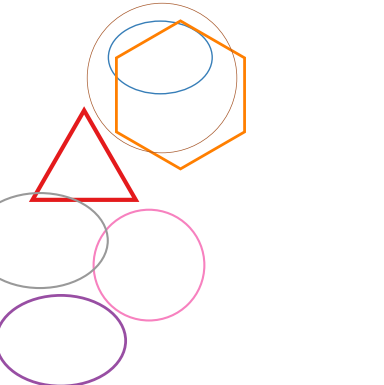[{"shape": "triangle", "thickness": 3, "radius": 0.77, "center": [0.219, 0.558]}, {"shape": "oval", "thickness": 1, "radius": 0.67, "center": [0.416, 0.851]}, {"shape": "oval", "thickness": 2, "radius": 0.84, "center": [0.158, 0.115]}, {"shape": "hexagon", "thickness": 2, "radius": 0.96, "center": [0.469, 0.754]}, {"shape": "circle", "thickness": 0.5, "radius": 0.97, "center": [0.421, 0.797]}, {"shape": "circle", "thickness": 1.5, "radius": 0.72, "center": [0.387, 0.311]}, {"shape": "oval", "thickness": 1.5, "radius": 0.88, "center": [0.104, 0.375]}]